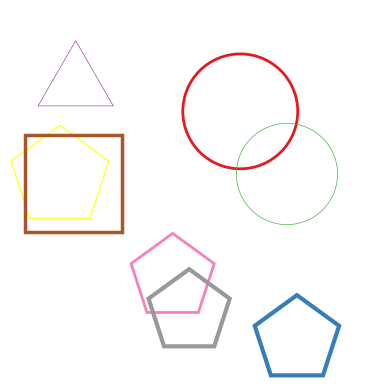[{"shape": "circle", "thickness": 2, "radius": 0.75, "center": [0.624, 0.711]}, {"shape": "pentagon", "thickness": 3, "radius": 0.58, "center": [0.771, 0.118]}, {"shape": "circle", "thickness": 0.5, "radius": 0.66, "center": [0.745, 0.548]}, {"shape": "triangle", "thickness": 0.5, "radius": 0.56, "center": [0.197, 0.781]}, {"shape": "pentagon", "thickness": 1, "radius": 0.67, "center": [0.156, 0.541]}, {"shape": "square", "thickness": 2.5, "radius": 0.63, "center": [0.19, 0.524]}, {"shape": "pentagon", "thickness": 2, "radius": 0.57, "center": [0.448, 0.28]}, {"shape": "pentagon", "thickness": 3, "radius": 0.55, "center": [0.491, 0.19]}]